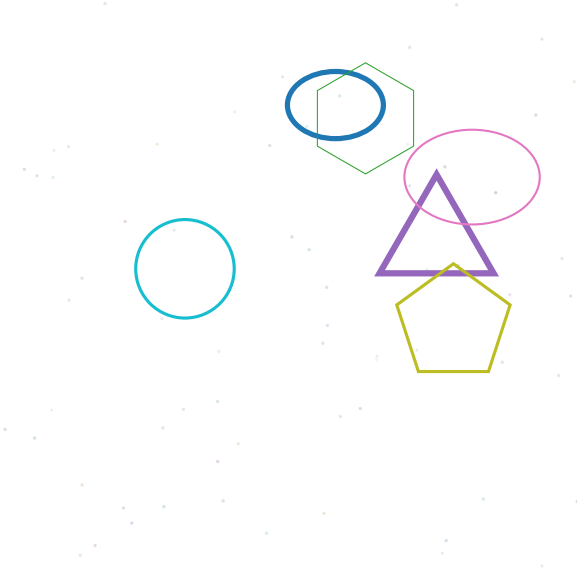[{"shape": "oval", "thickness": 2.5, "radius": 0.42, "center": [0.581, 0.817]}, {"shape": "hexagon", "thickness": 0.5, "radius": 0.48, "center": [0.633, 0.794]}, {"shape": "triangle", "thickness": 3, "radius": 0.57, "center": [0.756, 0.583]}, {"shape": "oval", "thickness": 1, "radius": 0.59, "center": [0.817, 0.692]}, {"shape": "pentagon", "thickness": 1.5, "radius": 0.52, "center": [0.785, 0.439]}, {"shape": "circle", "thickness": 1.5, "radius": 0.43, "center": [0.32, 0.534]}]